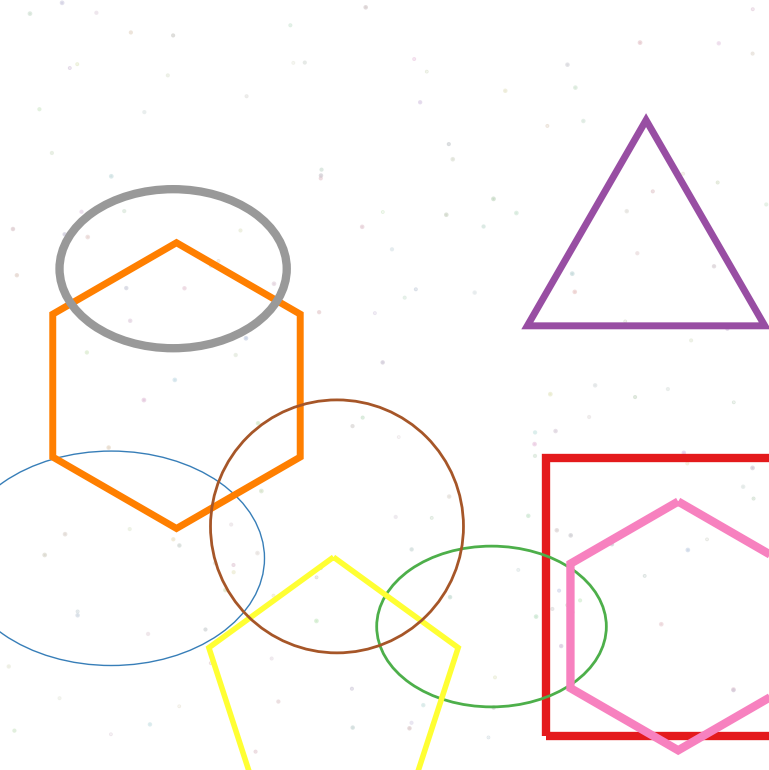[{"shape": "square", "thickness": 3, "radius": 0.9, "center": [0.89, 0.225]}, {"shape": "oval", "thickness": 0.5, "radius": 0.99, "center": [0.145, 0.275]}, {"shape": "oval", "thickness": 1, "radius": 0.75, "center": [0.638, 0.186]}, {"shape": "triangle", "thickness": 2.5, "radius": 0.89, "center": [0.839, 0.666]}, {"shape": "hexagon", "thickness": 2.5, "radius": 0.93, "center": [0.229, 0.499]}, {"shape": "pentagon", "thickness": 2, "radius": 0.85, "center": [0.433, 0.106]}, {"shape": "circle", "thickness": 1, "radius": 0.82, "center": [0.438, 0.316]}, {"shape": "hexagon", "thickness": 3, "radius": 0.81, "center": [0.881, 0.187]}, {"shape": "oval", "thickness": 3, "radius": 0.74, "center": [0.225, 0.651]}]